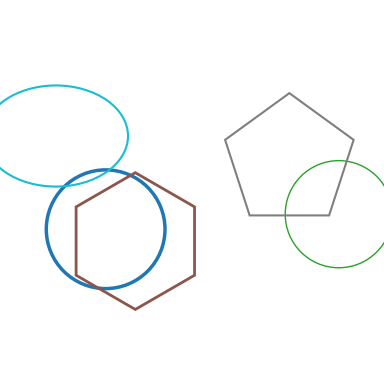[{"shape": "circle", "thickness": 2.5, "radius": 0.77, "center": [0.274, 0.405]}, {"shape": "circle", "thickness": 1, "radius": 0.7, "center": [0.88, 0.444]}, {"shape": "hexagon", "thickness": 2, "radius": 0.89, "center": [0.351, 0.374]}, {"shape": "pentagon", "thickness": 1.5, "radius": 0.88, "center": [0.752, 0.583]}, {"shape": "oval", "thickness": 1.5, "radius": 0.94, "center": [0.145, 0.647]}]